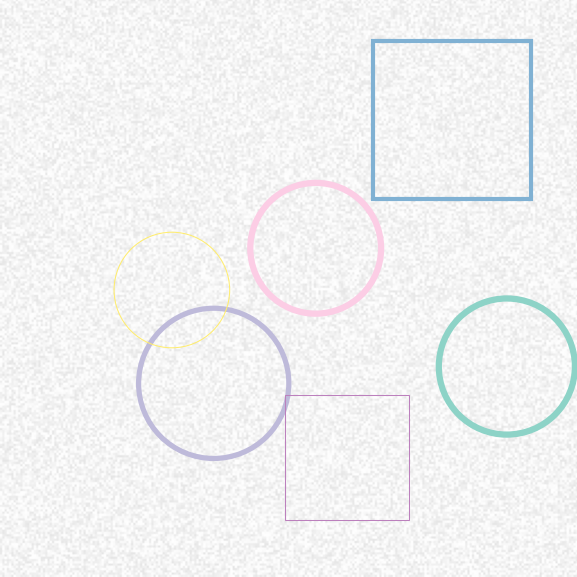[{"shape": "circle", "thickness": 3, "radius": 0.59, "center": [0.878, 0.364]}, {"shape": "circle", "thickness": 2.5, "radius": 0.65, "center": [0.37, 0.335]}, {"shape": "square", "thickness": 2, "radius": 0.69, "center": [0.783, 0.791]}, {"shape": "circle", "thickness": 3, "radius": 0.57, "center": [0.547, 0.569]}, {"shape": "square", "thickness": 0.5, "radius": 0.54, "center": [0.601, 0.207]}, {"shape": "circle", "thickness": 0.5, "radius": 0.5, "center": [0.298, 0.497]}]